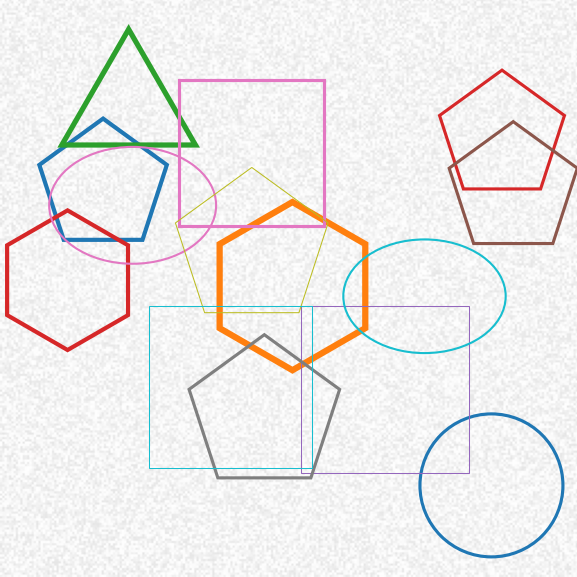[{"shape": "pentagon", "thickness": 2, "radius": 0.58, "center": [0.179, 0.678]}, {"shape": "circle", "thickness": 1.5, "radius": 0.62, "center": [0.851, 0.159]}, {"shape": "hexagon", "thickness": 3, "radius": 0.73, "center": [0.506, 0.504]}, {"shape": "triangle", "thickness": 2.5, "radius": 0.67, "center": [0.223, 0.815]}, {"shape": "hexagon", "thickness": 2, "radius": 0.6, "center": [0.117, 0.514]}, {"shape": "pentagon", "thickness": 1.5, "radius": 0.57, "center": [0.869, 0.764]}, {"shape": "square", "thickness": 0.5, "radius": 0.73, "center": [0.667, 0.325]}, {"shape": "pentagon", "thickness": 1.5, "radius": 0.58, "center": [0.889, 0.672]}, {"shape": "oval", "thickness": 1, "radius": 0.72, "center": [0.23, 0.644]}, {"shape": "square", "thickness": 1.5, "radius": 0.63, "center": [0.435, 0.734]}, {"shape": "pentagon", "thickness": 1.5, "radius": 0.69, "center": [0.458, 0.283]}, {"shape": "pentagon", "thickness": 0.5, "radius": 0.7, "center": [0.436, 0.57]}, {"shape": "square", "thickness": 0.5, "radius": 0.7, "center": [0.399, 0.329]}, {"shape": "oval", "thickness": 1, "radius": 0.7, "center": [0.735, 0.486]}]